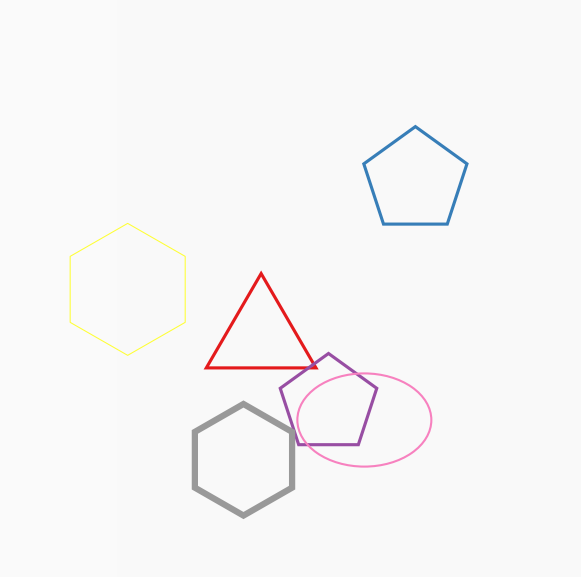[{"shape": "triangle", "thickness": 1.5, "radius": 0.54, "center": [0.449, 0.417]}, {"shape": "pentagon", "thickness": 1.5, "radius": 0.47, "center": [0.715, 0.687]}, {"shape": "pentagon", "thickness": 1.5, "radius": 0.44, "center": [0.565, 0.3]}, {"shape": "hexagon", "thickness": 0.5, "radius": 0.57, "center": [0.22, 0.498]}, {"shape": "oval", "thickness": 1, "radius": 0.58, "center": [0.627, 0.272]}, {"shape": "hexagon", "thickness": 3, "radius": 0.48, "center": [0.419, 0.203]}]